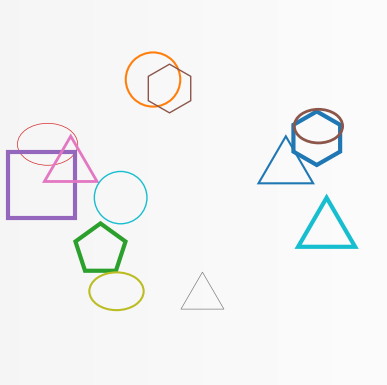[{"shape": "triangle", "thickness": 1.5, "radius": 0.41, "center": [0.738, 0.565]}, {"shape": "hexagon", "thickness": 3, "radius": 0.35, "center": [0.817, 0.641]}, {"shape": "circle", "thickness": 1.5, "radius": 0.35, "center": [0.395, 0.793]}, {"shape": "pentagon", "thickness": 3, "radius": 0.34, "center": [0.259, 0.352]}, {"shape": "oval", "thickness": 0.5, "radius": 0.39, "center": [0.123, 0.625]}, {"shape": "square", "thickness": 3, "radius": 0.43, "center": [0.107, 0.52]}, {"shape": "oval", "thickness": 2, "radius": 0.31, "center": [0.822, 0.672]}, {"shape": "hexagon", "thickness": 1, "radius": 0.32, "center": [0.437, 0.77]}, {"shape": "triangle", "thickness": 2, "radius": 0.39, "center": [0.183, 0.568]}, {"shape": "triangle", "thickness": 0.5, "radius": 0.32, "center": [0.522, 0.229]}, {"shape": "oval", "thickness": 1.5, "radius": 0.35, "center": [0.301, 0.243]}, {"shape": "triangle", "thickness": 3, "radius": 0.42, "center": [0.843, 0.401]}, {"shape": "circle", "thickness": 1, "radius": 0.34, "center": [0.311, 0.487]}]